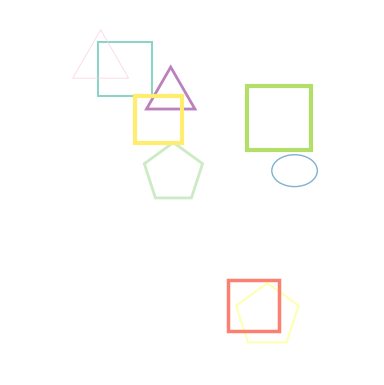[{"shape": "square", "thickness": 1.5, "radius": 0.35, "center": [0.324, 0.821]}, {"shape": "pentagon", "thickness": 1.5, "radius": 0.43, "center": [0.694, 0.18]}, {"shape": "square", "thickness": 2.5, "radius": 0.33, "center": [0.658, 0.207]}, {"shape": "oval", "thickness": 1, "radius": 0.3, "center": [0.765, 0.557]}, {"shape": "square", "thickness": 3, "radius": 0.41, "center": [0.725, 0.694]}, {"shape": "triangle", "thickness": 0.5, "radius": 0.42, "center": [0.261, 0.839]}, {"shape": "triangle", "thickness": 2, "radius": 0.36, "center": [0.443, 0.753]}, {"shape": "pentagon", "thickness": 2, "radius": 0.4, "center": [0.45, 0.55]}, {"shape": "square", "thickness": 3, "radius": 0.3, "center": [0.412, 0.69]}]